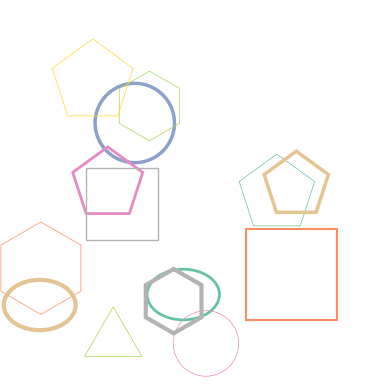[{"shape": "oval", "thickness": 2, "radius": 0.47, "center": [0.476, 0.235]}, {"shape": "pentagon", "thickness": 0.5, "radius": 0.52, "center": [0.719, 0.497]}, {"shape": "square", "thickness": 1.5, "radius": 0.59, "center": [0.758, 0.286]}, {"shape": "hexagon", "thickness": 0.5, "radius": 0.6, "center": [0.106, 0.303]}, {"shape": "circle", "thickness": 2.5, "radius": 0.52, "center": [0.35, 0.681]}, {"shape": "pentagon", "thickness": 2, "radius": 0.48, "center": [0.28, 0.523]}, {"shape": "circle", "thickness": 0.5, "radius": 0.43, "center": [0.535, 0.108]}, {"shape": "hexagon", "thickness": 0.5, "radius": 0.45, "center": [0.388, 0.725]}, {"shape": "triangle", "thickness": 0.5, "radius": 0.43, "center": [0.294, 0.117]}, {"shape": "pentagon", "thickness": 0.5, "radius": 0.55, "center": [0.241, 0.788]}, {"shape": "pentagon", "thickness": 2.5, "radius": 0.44, "center": [0.77, 0.52]}, {"shape": "oval", "thickness": 3, "radius": 0.47, "center": [0.103, 0.208]}, {"shape": "hexagon", "thickness": 3, "radius": 0.42, "center": [0.451, 0.218]}, {"shape": "square", "thickness": 1, "radius": 0.47, "center": [0.317, 0.47]}]